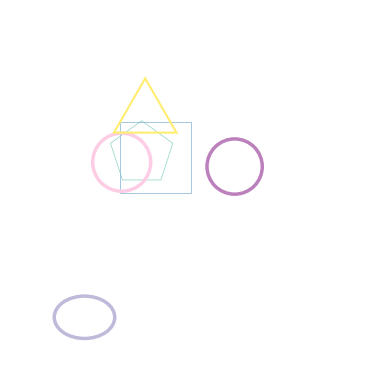[{"shape": "pentagon", "thickness": 0.5, "radius": 0.43, "center": [0.368, 0.601]}, {"shape": "oval", "thickness": 2.5, "radius": 0.39, "center": [0.219, 0.176]}, {"shape": "square", "thickness": 0.5, "radius": 0.46, "center": [0.405, 0.592]}, {"shape": "circle", "thickness": 2.5, "radius": 0.38, "center": [0.316, 0.579]}, {"shape": "circle", "thickness": 2.5, "radius": 0.36, "center": [0.609, 0.567]}, {"shape": "triangle", "thickness": 1.5, "radius": 0.47, "center": [0.377, 0.702]}]